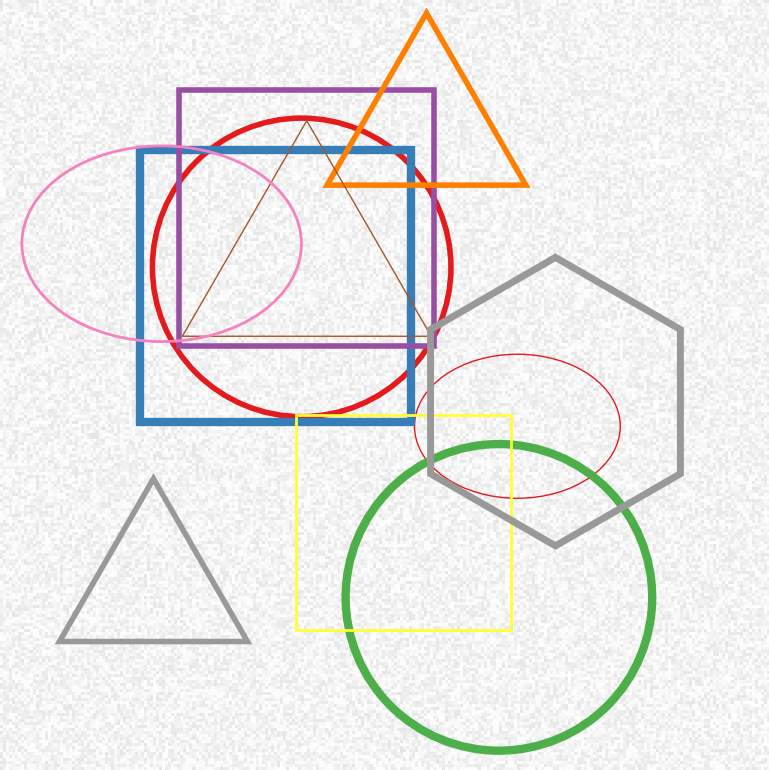[{"shape": "oval", "thickness": 0.5, "radius": 0.67, "center": [0.672, 0.446]}, {"shape": "circle", "thickness": 2, "radius": 0.97, "center": [0.392, 0.653]}, {"shape": "square", "thickness": 3, "radius": 0.88, "center": [0.358, 0.629]}, {"shape": "circle", "thickness": 3, "radius": 1.0, "center": [0.648, 0.224]}, {"shape": "square", "thickness": 2, "radius": 0.83, "center": [0.398, 0.717]}, {"shape": "triangle", "thickness": 2, "radius": 0.75, "center": [0.554, 0.834]}, {"shape": "square", "thickness": 1, "radius": 0.7, "center": [0.524, 0.321]}, {"shape": "triangle", "thickness": 0.5, "radius": 0.93, "center": [0.398, 0.657]}, {"shape": "oval", "thickness": 1, "radius": 0.91, "center": [0.21, 0.683]}, {"shape": "hexagon", "thickness": 2.5, "radius": 0.94, "center": [0.721, 0.478]}, {"shape": "triangle", "thickness": 2, "radius": 0.7, "center": [0.199, 0.237]}]